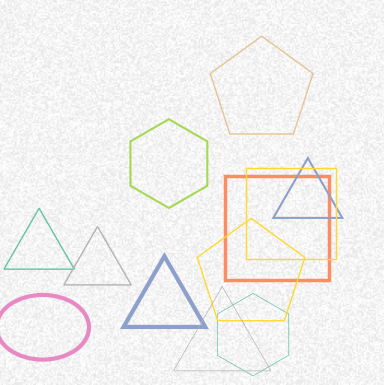[{"shape": "triangle", "thickness": 1, "radius": 0.53, "center": [0.102, 0.354]}, {"shape": "hexagon", "thickness": 0.5, "radius": 0.54, "center": [0.657, 0.131]}, {"shape": "square", "thickness": 2.5, "radius": 0.67, "center": [0.719, 0.407]}, {"shape": "triangle", "thickness": 3, "radius": 0.61, "center": [0.427, 0.212]}, {"shape": "triangle", "thickness": 1.5, "radius": 0.52, "center": [0.8, 0.486]}, {"shape": "oval", "thickness": 3, "radius": 0.6, "center": [0.111, 0.15]}, {"shape": "hexagon", "thickness": 1.5, "radius": 0.58, "center": [0.439, 0.575]}, {"shape": "square", "thickness": 1, "radius": 0.59, "center": [0.756, 0.445]}, {"shape": "pentagon", "thickness": 1, "radius": 0.74, "center": [0.652, 0.286]}, {"shape": "pentagon", "thickness": 1, "radius": 0.7, "center": [0.68, 0.766]}, {"shape": "triangle", "thickness": 0.5, "radius": 0.73, "center": [0.577, 0.11]}, {"shape": "triangle", "thickness": 1, "radius": 0.51, "center": [0.253, 0.311]}]